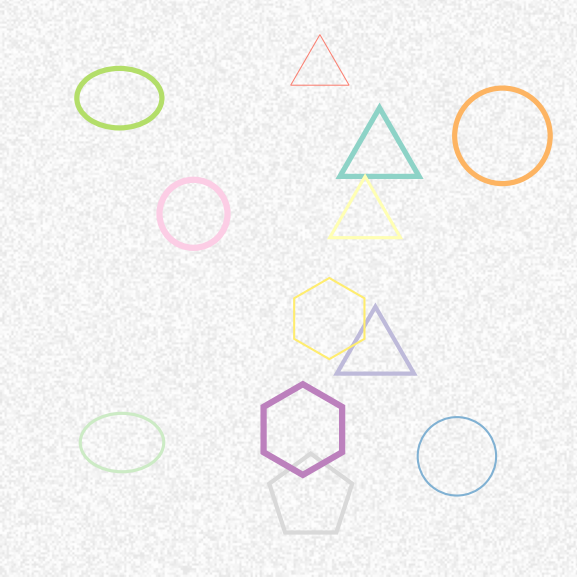[{"shape": "triangle", "thickness": 2.5, "radius": 0.4, "center": [0.657, 0.733]}, {"shape": "triangle", "thickness": 1.5, "radius": 0.35, "center": [0.632, 0.623]}, {"shape": "triangle", "thickness": 2, "radius": 0.39, "center": [0.65, 0.391]}, {"shape": "triangle", "thickness": 0.5, "radius": 0.29, "center": [0.554, 0.881]}, {"shape": "circle", "thickness": 1, "radius": 0.34, "center": [0.791, 0.209]}, {"shape": "circle", "thickness": 2.5, "radius": 0.41, "center": [0.87, 0.764]}, {"shape": "oval", "thickness": 2.5, "radius": 0.37, "center": [0.207, 0.829]}, {"shape": "circle", "thickness": 3, "radius": 0.29, "center": [0.335, 0.629]}, {"shape": "pentagon", "thickness": 2, "radius": 0.38, "center": [0.538, 0.138]}, {"shape": "hexagon", "thickness": 3, "radius": 0.39, "center": [0.524, 0.255]}, {"shape": "oval", "thickness": 1.5, "radius": 0.36, "center": [0.211, 0.233]}, {"shape": "hexagon", "thickness": 1, "radius": 0.35, "center": [0.57, 0.448]}]